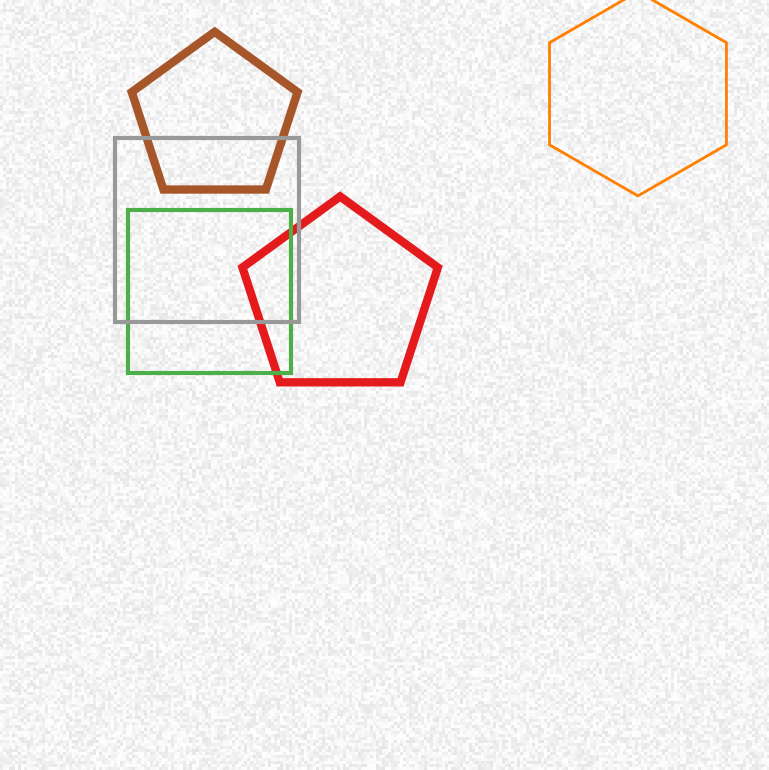[{"shape": "pentagon", "thickness": 3, "radius": 0.67, "center": [0.442, 0.611]}, {"shape": "square", "thickness": 1.5, "radius": 0.53, "center": [0.272, 0.622]}, {"shape": "hexagon", "thickness": 1, "radius": 0.66, "center": [0.829, 0.878]}, {"shape": "pentagon", "thickness": 3, "radius": 0.57, "center": [0.279, 0.845]}, {"shape": "square", "thickness": 1.5, "radius": 0.6, "center": [0.269, 0.701]}]